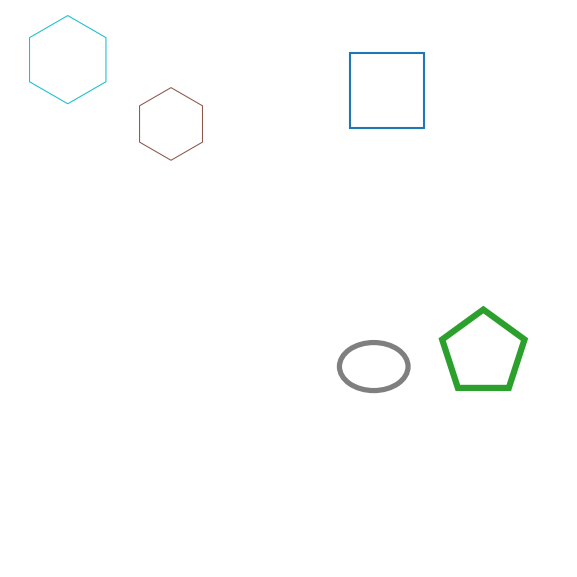[{"shape": "square", "thickness": 1, "radius": 0.32, "center": [0.67, 0.842]}, {"shape": "pentagon", "thickness": 3, "radius": 0.38, "center": [0.837, 0.388]}, {"shape": "hexagon", "thickness": 0.5, "radius": 0.31, "center": [0.296, 0.784]}, {"shape": "oval", "thickness": 2.5, "radius": 0.3, "center": [0.647, 0.364]}, {"shape": "hexagon", "thickness": 0.5, "radius": 0.38, "center": [0.117, 0.896]}]